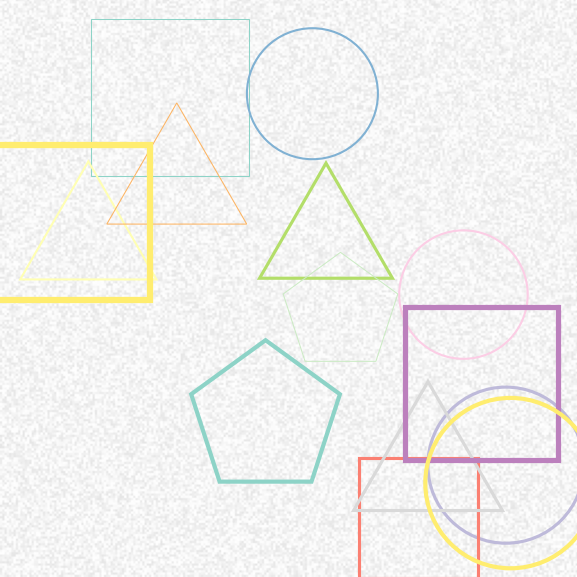[{"shape": "pentagon", "thickness": 2, "radius": 0.68, "center": [0.46, 0.275]}, {"shape": "square", "thickness": 0.5, "radius": 0.68, "center": [0.295, 0.831]}, {"shape": "triangle", "thickness": 1, "radius": 0.68, "center": [0.153, 0.583]}, {"shape": "circle", "thickness": 1.5, "radius": 0.68, "center": [0.876, 0.194]}, {"shape": "square", "thickness": 1.5, "radius": 0.52, "center": [0.725, 0.102]}, {"shape": "circle", "thickness": 1, "radius": 0.57, "center": [0.541, 0.837]}, {"shape": "triangle", "thickness": 0.5, "radius": 0.7, "center": [0.306, 0.681]}, {"shape": "triangle", "thickness": 1.5, "radius": 0.66, "center": [0.565, 0.584]}, {"shape": "circle", "thickness": 1, "radius": 0.56, "center": [0.803, 0.489]}, {"shape": "triangle", "thickness": 1.5, "radius": 0.74, "center": [0.741, 0.19]}, {"shape": "square", "thickness": 2.5, "radius": 0.66, "center": [0.833, 0.335]}, {"shape": "pentagon", "thickness": 0.5, "radius": 0.52, "center": [0.59, 0.458]}, {"shape": "circle", "thickness": 2, "radius": 0.74, "center": [0.884, 0.163]}, {"shape": "square", "thickness": 3, "radius": 0.67, "center": [0.125, 0.614]}]